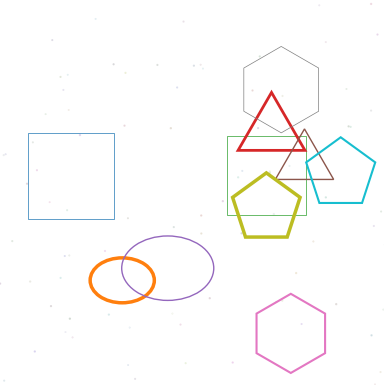[{"shape": "square", "thickness": 0.5, "radius": 0.56, "center": [0.184, 0.544]}, {"shape": "oval", "thickness": 2.5, "radius": 0.42, "center": [0.317, 0.272]}, {"shape": "square", "thickness": 0.5, "radius": 0.51, "center": [0.693, 0.543]}, {"shape": "triangle", "thickness": 2, "radius": 0.5, "center": [0.705, 0.66]}, {"shape": "oval", "thickness": 1, "radius": 0.6, "center": [0.436, 0.303]}, {"shape": "triangle", "thickness": 1, "radius": 0.44, "center": [0.791, 0.578]}, {"shape": "hexagon", "thickness": 1.5, "radius": 0.51, "center": [0.755, 0.134]}, {"shape": "hexagon", "thickness": 0.5, "radius": 0.56, "center": [0.73, 0.767]}, {"shape": "pentagon", "thickness": 2.5, "radius": 0.46, "center": [0.692, 0.459]}, {"shape": "pentagon", "thickness": 1.5, "radius": 0.47, "center": [0.885, 0.549]}]